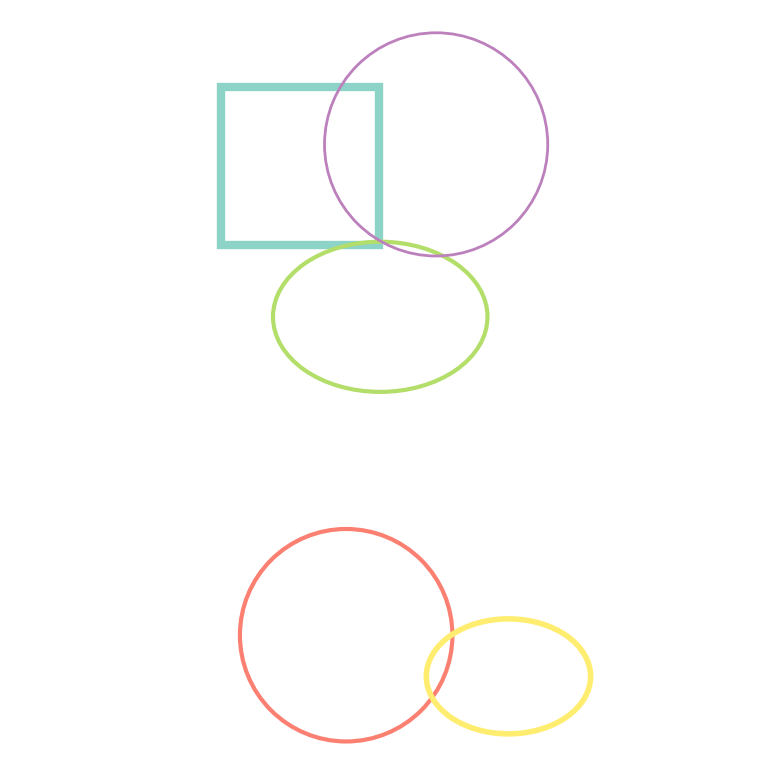[{"shape": "square", "thickness": 3, "radius": 0.51, "center": [0.389, 0.784]}, {"shape": "circle", "thickness": 1.5, "radius": 0.69, "center": [0.45, 0.175]}, {"shape": "oval", "thickness": 1.5, "radius": 0.7, "center": [0.494, 0.589]}, {"shape": "circle", "thickness": 1, "radius": 0.72, "center": [0.566, 0.812]}, {"shape": "oval", "thickness": 2, "radius": 0.53, "center": [0.66, 0.122]}]